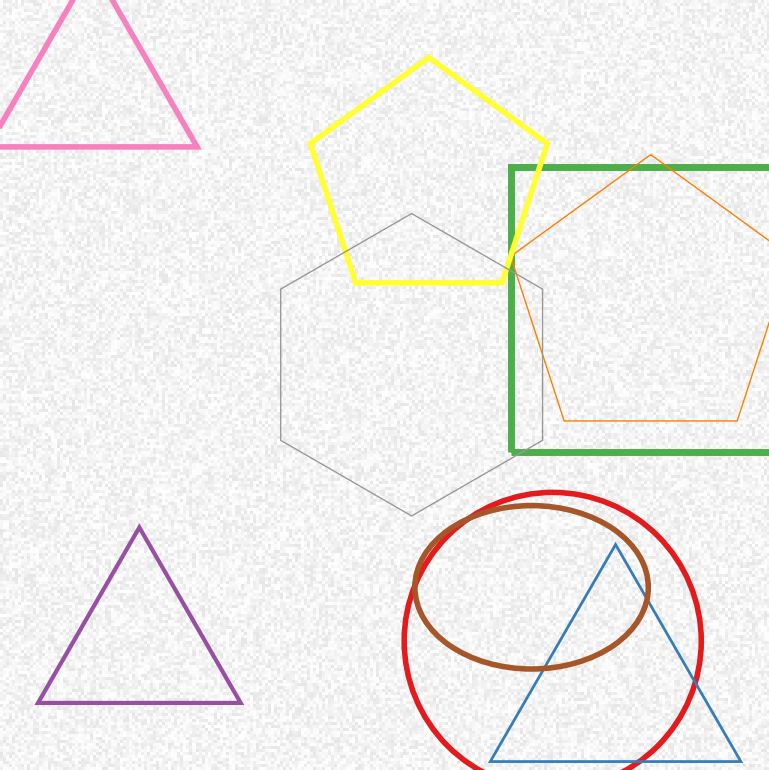[{"shape": "circle", "thickness": 2, "radius": 0.96, "center": [0.718, 0.168]}, {"shape": "triangle", "thickness": 1, "radius": 0.94, "center": [0.799, 0.105]}, {"shape": "square", "thickness": 2.5, "radius": 0.92, "center": [0.848, 0.598]}, {"shape": "triangle", "thickness": 1.5, "radius": 0.76, "center": [0.181, 0.163]}, {"shape": "pentagon", "thickness": 0.5, "radius": 0.96, "center": [0.845, 0.608]}, {"shape": "pentagon", "thickness": 2, "radius": 0.81, "center": [0.557, 0.764]}, {"shape": "oval", "thickness": 2, "radius": 0.76, "center": [0.69, 0.237]}, {"shape": "triangle", "thickness": 2, "radius": 0.78, "center": [0.12, 0.888]}, {"shape": "hexagon", "thickness": 0.5, "radius": 0.98, "center": [0.535, 0.526]}]